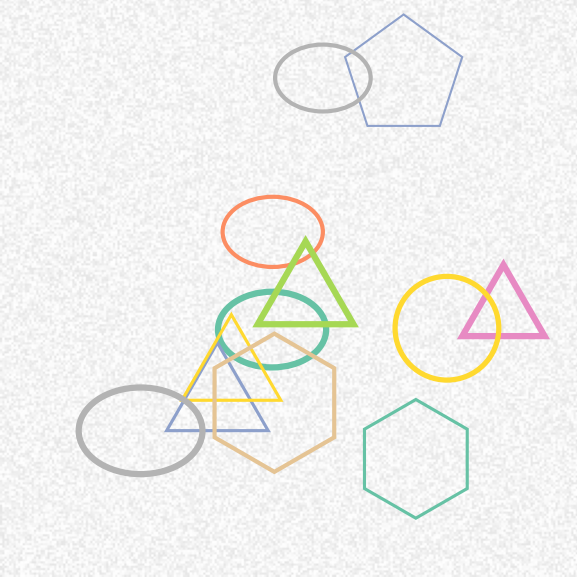[{"shape": "oval", "thickness": 3, "radius": 0.47, "center": [0.471, 0.428]}, {"shape": "hexagon", "thickness": 1.5, "radius": 0.51, "center": [0.72, 0.205]}, {"shape": "oval", "thickness": 2, "radius": 0.43, "center": [0.472, 0.598]}, {"shape": "pentagon", "thickness": 1, "radius": 0.53, "center": [0.699, 0.867]}, {"shape": "triangle", "thickness": 1.5, "radius": 0.51, "center": [0.376, 0.304]}, {"shape": "triangle", "thickness": 3, "radius": 0.41, "center": [0.872, 0.458]}, {"shape": "triangle", "thickness": 3, "radius": 0.48, "center": [0.529, 0.486]}, {"shape": "triangle", "thickness": 1.5, "radius": 0.49, "center": [0.401, 0.355]}, {"shape": "circle", "thickness": 2.5, "radius": 0.45, "center": [0.774, 0.431]}, {"shape": "hexagon", "thickness": 2, "radius": 0.6, "center": [0.475, 0.302]}, {"shape": "oval", "thickness": 3, "radius": 0.54, "center": [0.243, 0.253]}, {"shape": "oval", "thickness": 2, "radius": 0.41, "center": [0.559, 0.864]}]